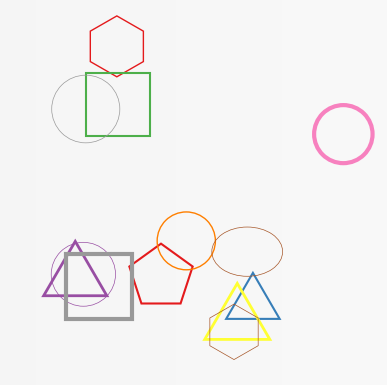[{"shape": "pentagon", "thickness": 1.5, "radius": 0.43, "center": [0.415, 0.281]}, {"shape": "hexagon", "thickness": 1, "radius": 0.4, "center": [0.302, 0.88]}, {"shape": "triangle", "thickness": 1.5, "radius": 0.4, "center": [0.653, 0.212]}, {"shape": "square", "thickness": 1.5, "radius": 0.41, "center": [0.305, 0.728]}, {"shape": "circle", "thickness": 0.5, "radius": 0.41, "center": [0.215, 0.288]}, {"shape": "triangle", "thickness": 2, "radius": 0.47, "center": [0.194, 0.279]}, {"shape": "circle", "thickness": 1, "radius": 0.38, "center": [0.481, 0.374]}, {"shape": "triangle", "thickness": 2, "radius": 0.49, "center": [0.612, 0.167]}, {"shape": "hexagon", "thickness": 0.5, "radius": 0.36, "center": [0.604, 0.138]}, {"shape": "oval", "thickness": 0.5, "radius": 0.46, "center": [0.638, 0.346]}, {"shape": "circle", "thickness": 3, "radius": 0.38, "center": [0.886, 0.652]}, {"shape": "square", "thickness": 3, "radius": 0.43, "center": [0.256, 0.256]}, {"shape": "circle", "thickness": 0.5, "radius": 0.44, "center": [0.221, 0.717]}]